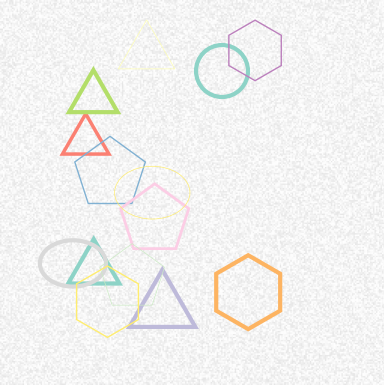[{"shape": "triangle", "thickness": 3, "radius": 0.38, "center": [0.244, 0.302]}, {"shape": "circle", "thickness": 3, "radius": 0.34, "center": [0.577, 0.816]}, {"shape": "triangle", "thickness": 0.5, "radius": 0.42, "center": [0.381, 0.863]}, {"shape": "triangle", "thickness": 3, "radius": 0.49, "center": [0.422, 0.2]}, {"shape": "triangle", "thickness": 2.5, "radius": 0.35, "center": [0.223, 0.635]}, {"shape": "pentagon", "thickness": 1, "radius": 0.48, "center": [0.286, 0.549]}, {"shape": "hexagon", "thickness": 3, "radius": 0.48, "center": [0.645, 0.241]}, {"shape": "triangle", "thickness": 3, "radius": 0.36, "center": [0.243, 0.745]}, {"shape": "pentagon", "thickness": 2, "radius": 0.47, "center": [0.402, 0.429]}, {"shape": "oval", "thickness": 3, "radius": 0.43, "center": [0.189, 0.316]}, {"shape": "hexagon", "thickness": 1, "radius": 0.39, "center": [0.663, 0.869]}, {"shape": "pentagon", "thickness": 0.5, "radius": 0.44, "center": [0.343, 0.279]}, {"shape": "oval", "thickness": 0.5, "radius": 0.49, "center": [0.395, 0.5]}, {"shape": "hexagon", "thickness": 1, "radius": 0.46, "center": [0.279, 0.216]}]